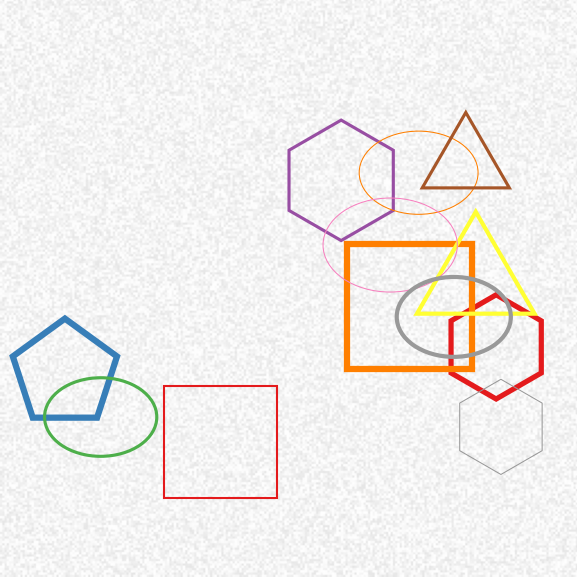[{"shape": "hexagon", "thickness": 2.5, "radius": 0.45, "center": [0.859, 0.398]}, {"shape": "square", "thickness": 1, "radius": 0.49, "center": [0.382, 0.234]}, {"shape": "pentagon", "thickness": 3, "radius": 0.47, "center": [0.112, 0.353]}, {"shape": "oval", "thickness": 1.5, "radius": 0.49, "center": [0.174, 0.277]}, {"shape": "hexagon", "thickness": 1.5, "radius": 0.52, "center": [0.591, 0.687]}, {"shape": "square", "thickness": 3, "radius": 0.54, "center": [0.709, 0.468]}, {"shape": "oval", "thickness": 0.5, "radius": 0.51, "center": [0.725, 0.7]}, {"shape": "triangle", "thickness": 2, "radius": 0.59, "center": [0.824, 0.515]}, {"shape": "triangle", "thickness": 1.5, "radius": 0.44, "center": [0.807, 0.717]}, {"shape": "oval", "thickness": 0.5, "radius": 0.58, "center": [0.676, 0.575]}, {"shape": "hexagon", "thickness": 0.5, "radius": 0.41, "center": [0.867, 0.26]}, {"shape": "oval", "thickness": 2, "radius": 0.49, "center": [0.786, 0.45]}]